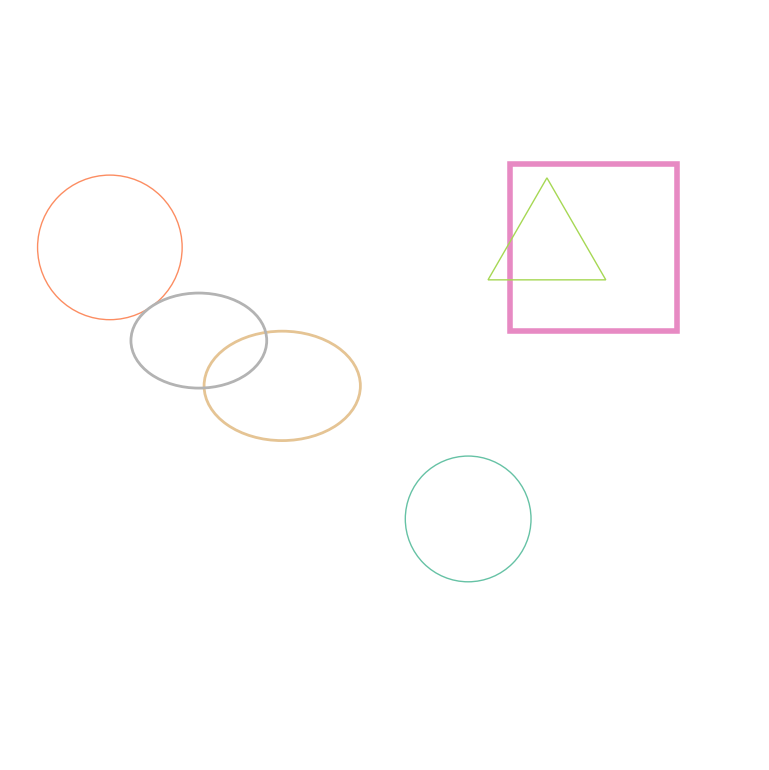[{"shape": "circle", "thickness": 0.5, "radius": 0.41, "center": [0.608, 0.326]}, {"shape": "circle", "thickness": 0.5, "radius": 0.47, "center": [0.143, 0.679]}, {"shape": "square", "thickness": 2, "radius": 0.54, "center": [0.771, 0.678]}, {"shape": "triangle", "thickness": 0.5, "radius": 0.44, "center": [0.71, 0.681]}, {"shape": "oval", "thickness": 1, "radius": 0.51, "center": [0.367, 0.499]}, {"shape": "oval", "thickness": 1, "radius": 0.44, "center": [0.258, 0.558]}]